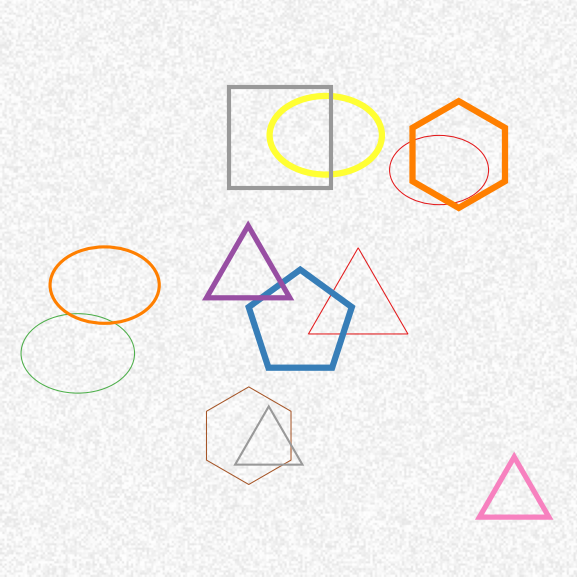[{"shape": "oval", "thickness": 0.5, "radius": 0.43, "center": [0.76, 0.705]}, {"shape": "triangle", "thickness": 0.5, "radius": 0.5, "center": [0.62, 0.471]}, {"shape": "pentagon", "thickness": 3, "radius": 0.47, "center": [0.52, 0.438]}, {"shape": "oval", "thickness": 0.5, "radius": 0.49, "center": [0.135, 0.387]}, {"shape": "triangle", "thickness": 2.5, "radius": 0.42, "center": [0.43, 0.525]}, {"shape": "hexagon", "thickness": 3, "radius": 0.46, "center": [0.794, 0.732]}, {"shape": "oval", "thickness": 1.5, "radius": 0.47, "center": [0.181, 0.505]}, {"shape": "oval", "thickness": 3, "radius": 0.49, "center": [0.564, 0.765]}, {"shape": "hexagon", "thickness": 0.5, "radius": 0.42, "center": [0.431, 0.245]}, {"shape": "triangle", "thickness": 2.5, "radius": 0.35, "center": [0.89, 0.138]}, {"shape": "square", "thickness": 2, "radius": 0.44, "center": [0.485, 0.761]}, {"shape": "triangle", "thickness": 1, "radius": 0.34, "center": [0.465, 0.228]}]